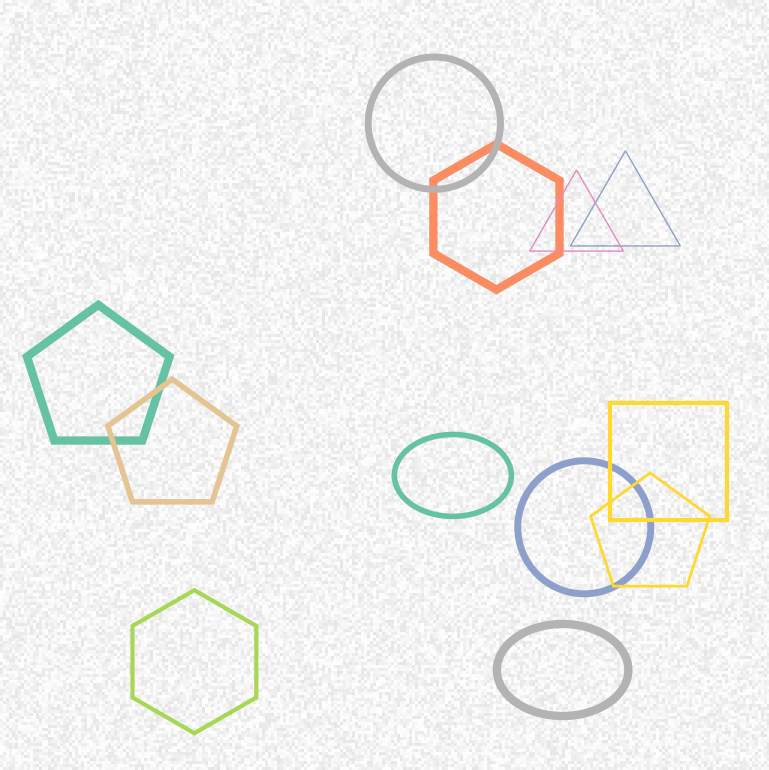[{"shape": "oval", "thickness": 2, "radius": 0.38, "center": [0.588, 0.383]}, {"shape": "pentagon", "thickness": 3, "radius": 0.49, "center": [0.128, 0.507]}, {"shape": "hexagon", "thickness": 3, "radius": 0.47, "center": [0.645, 0.718]}, {"shape": "triangle", "thickness": 0.5, "radius": 0.41, "center": [0.812, 0.722]}, {"shape": "circle", "thickness": 2.5, "radius": 0.43, "center": [0.759, 0.315]}, {"shape": "triangle", "thickness": 0.5, "radius": 0.35, "center": [0.749, 0.709]}, {"shape": "hexagon", "thickness": 1.5, "radius": 0.46, "center": [0.252, 0.141]}, {"shape": "pentagon", "thickness": 1, "radius": 0.41, "center": [0.844, 0.305]}, {"shape": "square", "thickness": 1.5, "radius": 0.38, "center": [0.868, 0.401]}, {"shape": "pentagon", "thickness": 2, "radius": 0.44, "center": [0.224, 0.419]}, {"shape": "circle", "thickness": 2.5, "radius": 0.43, "center": [0.564, 0.84]}, {"shape": "oval", "thickness": 3, "radius": 0.43, "center": [0.731, 0.13]}]